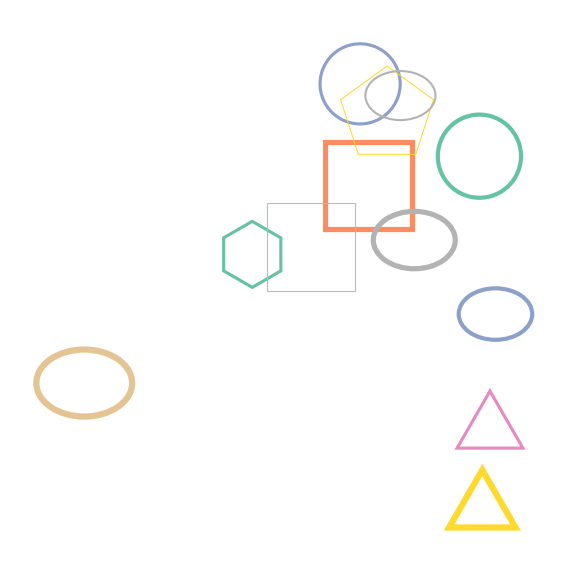[{"shape": "hexagon", "thickness": 1.5, "radius": 0.29, "center": [0.437, 0.559]}, {"shape": "circle", "thickness": 2, "radius": 0.36, "center": [0.83, 0.729]}, {"shape": "square", "thickness": 2.5, "radius": 0.37, "center": [0.638, 0.677]}, {"shape": "oval", "thickness": 2, "radius": 0.32, "center": [0.858, 0.455]}, {"shape": "circle", "thickness": 1.5, "radius": 0.35, "center": [0.624, 0.854]}, {"shape": "triangle", "thickness": 1.5, "radius": 0.33, "center": [0.848, 0.256]}, {"shape": "square", "thickness": 0.5, "radius": 0.38, "center": [0.539, 0.572]}, {"shape": "triangle", "thickness": 3, "radius": 0.33, "center": [0.835, 0.119]}, {"shape": "pentagon", "thickness": 0.5, "radius": 0.42, "center": [0.67, 0.8]}, {"shape": "oval", "thickness": 3, "radius": 0.41, "center": [0.146, 0.336]}, {"shape": "oval", "thickness": 2.5, "radius": 0.35, "center": [0.717, 0.583]}, {"shape": "oval", "thickness": 1, "radius": 0.3, "center": [0.693, 0.834]}]